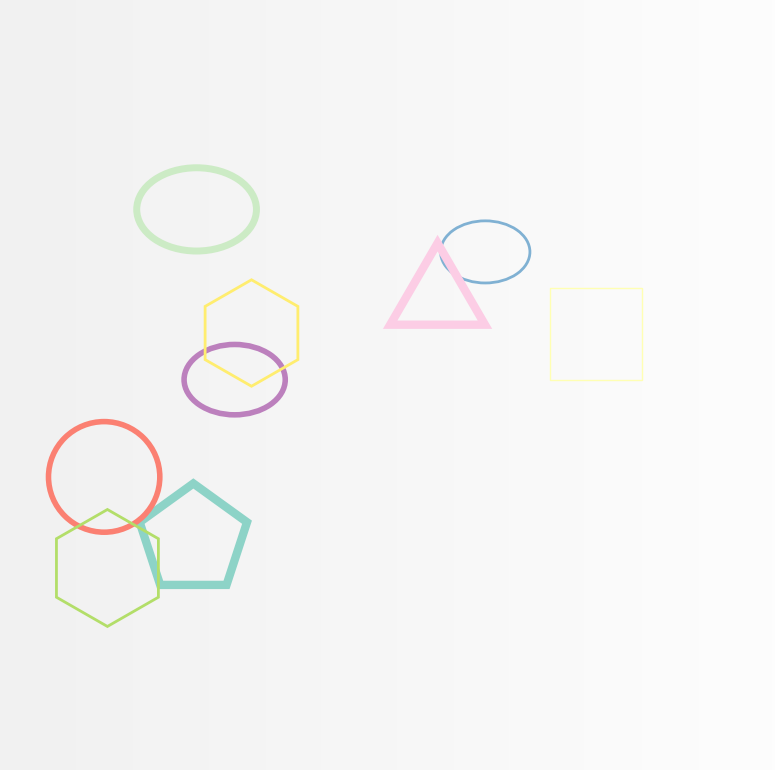[{"shape": "pentagon", "thickness": 3, "radius": 0.36, "center": [0.249, 0.299]}, {"shape": "square", "thickness": 0.5, "radius": 0.3, "center": [0.769, 0.566]}, {"shape": "circle", "thickness": 2, "radius": 0.36, "center": [0.134, 0.381]}, {"shape": "oval", "thickness": 1, "radius": 0.29, "center": [0.626, 0.673]}, {"shape": "hexagon", "thickness": 1, "radius": 0.38, "center": [0.139, 0.262]}, {"shape": "triangle", "thickness": 3, "radius": 0.35, "center": [0.565, 0.614]}, {"shape": "oval", "thickness": 2, "radius": 0.33, "center": [0.303, 0.507]}, {"shape": "oval", "thickness": 2.5, "radius": 0.39, "center": [0.254, 0.728]}, {"shape": "hexagon", "thickness": 1, "radius": 0.35, "center": [0.325, 0.568]}]